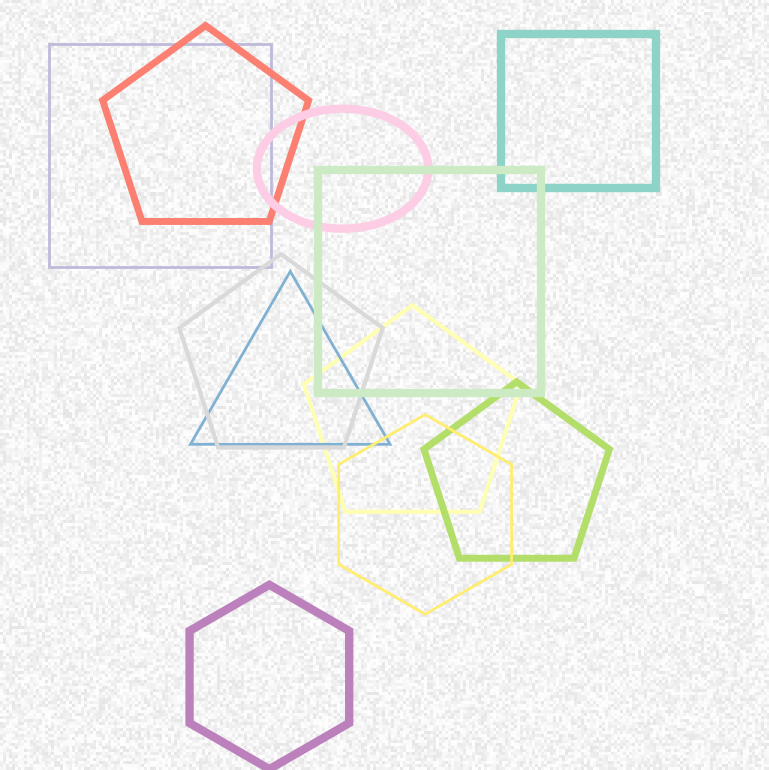[{"shape": "square", "thickness": 3, "radius": 0.5, "center": [0.751, 0.856]}, {"shape": "pentagon", "thickness": 1.5, "radius": 0.74, "center": [0.536, 0.455]}, {"shape": "square", "thickness": 1, "radius": 0.72, "center": [0.208, 0.798]}, {"shape": "pentagon", "thickness": 2.5, "radius": 0.7, "center": [0.267, 0.826]}, {"shape": "triangle", "thickness": 1, "radius": 0.75, "center": [0.377, 0.498]}, {"shape": "pentagon", "thickness": 2.5, "radius": 0.63, "center": [0.671, 0.377]}, {"shape": "oval", "thickness": 3, "radius": 0.56, "center": [0.445, 0.781]}, {"shape": "pentagon", "thickness": 1.5, "radius": 0.69, "center": [0.365, 0.531]}, {"shape": "hexagon", "thickness": 3, "radius": 0.6, "center": [0.35, 0.121]}, {"shape": "square", "thickness": 3, "radius": 0.72, "center": [0.558, 0.635]}, {"shape": "hexagon", "thickness": 1, "radius": 0.65, "center": [0.552, 0.332]}]